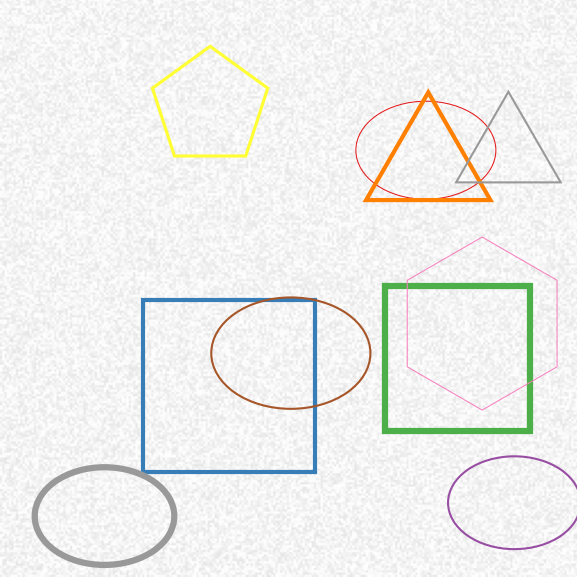[{"shape": "oval", "thickness": 0.5, "radius": 0.61, "center": [0.737, 0.739]}, {"shape": "square", "thickness": 2, "radius": 0.74, "center": [0.396, 0.331]}, {"shape": "square", "thickness": 3, "radius": 0.63, "center": [0.792, 0.378]}, {"shape": "oval", "thickness": 1, "radius": 0.57, "center": [0.891, 0.129]}, {"shape": "triangle", "thickness": 2, "radius": 0.62, "center": [0.742, 0.715]}, {"shape": "pentagon", "thickness": 1.5, "radius": 0.52, "center": [0.364, 0.814]}, {"shape": "oval", "thickness": 1, "radius": 0.69, "center": [0.504, 0.388]}, {"shape": "hexagon", "thickness": 0.5, "radius": 0.75, "center": [0.835, 0.439]}, {"shape": "oval", "thickness": 3, "radius": 0.6, "center": [0.181, 0.105]}, {"shape": "triangle", "thickness": 1, "radius": 0.52, "center": [0.88, 0.736]}]